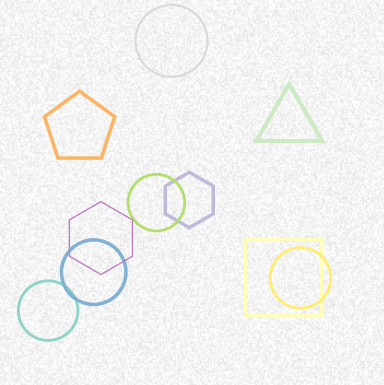[{"shape": "circle", "thickness": 2, "radius": 0.39, "center": [0.125, 0.193]}, {"shape": "square", "thickness": 2, "radius": 0.49, "center": [0.735, 0.281]}, {"shape": "hexagon", "thickness": 2.5, "radius": 0.36, "center": [0.492, 0.481]}, {"shape": "circle", "thickness": 2.5, "radius": 0.42, "center": [0.243, 0.293]}, {"shape": "pentagon", "thickness": 2.5, "radius": 0.48, "center": [0.207, 0.667]}, {"shape": "circle", "thickness": 2, "radius": 0.37, "center": [0.406, 0.474]}, {"shape": "circle", "thickness": 1.5, "radius": 0.47, "center": [0.446, 0.894]}, {"shape": "hexagon", "thickness": 1, "radius": 0.47, "center": [0.262, 0.382]}, {"shape": "triangle", "thickness": 3, "radius": 0.5, "center": [0.751, 0.683]}, {"shape": "circle", "thickness": 2, "radius": 0.39, "center": [0.78, 0.278]}]